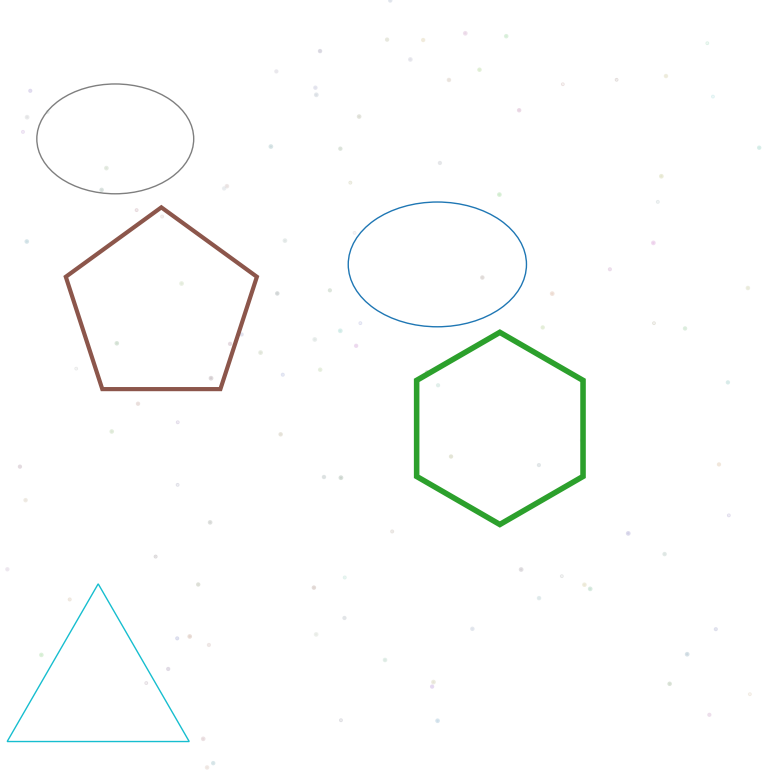[{"shape": "oval", "thickness": 0.5, "radius": 0.58, "center": [0.568, 0.657]}, {"shape": "hexagon", "thickness": 2, "radius": 0.62, "center": [0.649, 0.444]}, {"shape": "pentagon", "thickness": 1.5, "radius": 0.65, "center": [0.21, 0.6]}, {"shape": "oval", "thickness": 0.5, "radius": 0.51, "center": [0.15, 0.82]}, {"shape": "triangle", "thickness": 0.5, "radius": 0.68, "center": [0.128, 0.105]}]